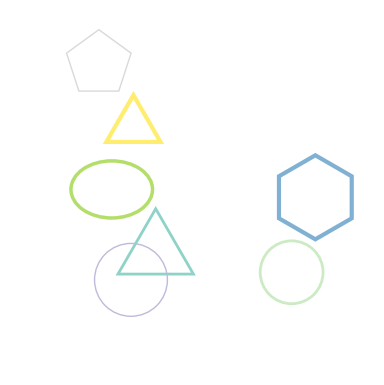[{"shape": "triangle", "thickness": 2, "radius": 0.57, "center": [0.404, 0.345]}, {"shape": "circle", "thickness": 1, "radius": 0.47, "center": [0.34, 0.273]}, {"shape": "hexagon", "thickness": 3, "radius": 0.55, "center": [0.819, 0.488]}, {"shape": "oval", "thickness": 2.5, "radius": 0.53, "center": [0.29, 0.508]}, {"shape": "pentagon", "thickness": 1, "radius": 0.44, "center": [0.257, 0.835]}, {"shape": "circle", "thickness": 2, "radius": 0.41, "center": [0.757, 0.293]}, {"shape": "triangle", "thickness": 3, "radius": 0.41, "center": [0.347, 0.672]}]